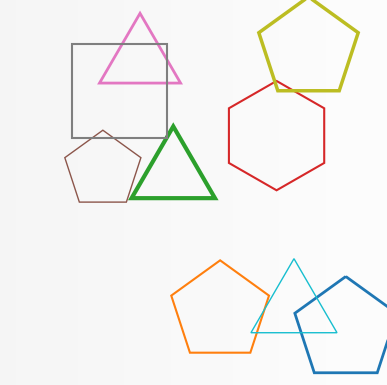[{"shape": "pentagon", "thickness": 2, "radius": 0.69, "center": [0.892, 0.144]}, {"shape": "pentagon", "thickness": 1.5, "radius": 0.66, "center": [0.568, 0.191]}, {"shape": "triangle", "thickness": 3, "radius": 0.62, "center": [0.447, 0.547]}, {"shape": "hexagon", "thickness": 1.5, "radius": 0.71, "center": [0.714, 0.648]}, {"shape": "pentagon", "thickness": 1, "radius": 0.52, "center": [0.265, 0.559]}, {"shape": "triangle", "thickness": 2, "radius": 0.6, "center": [0.361, 0.845]}, {"shape": "square", "thickness": 1.5, "radius": 0.61, "center": [0.308, 0.763]}, {"shape": "pentagon", "thickness": 2.5, "radius": 0.67, "center": [0.796, 0.873]}, {"shape": "triangle", "thickness": 1, "radius": 0.64, "center": [0.759, 0.2]}]